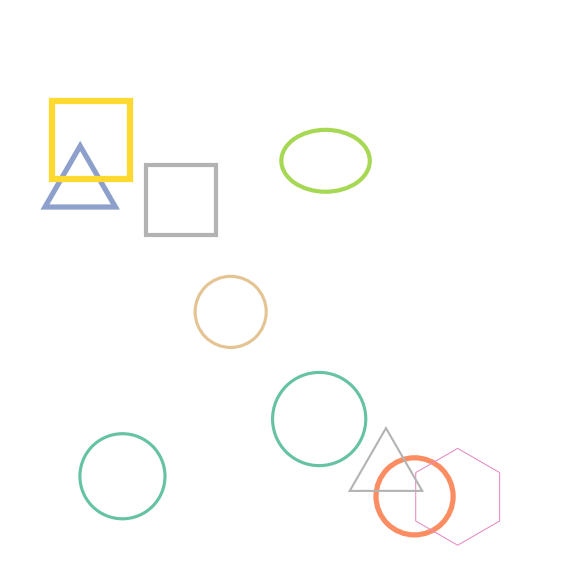[{"shape": "circle", "thickness": 1.5, "radius": 0.37, "center": [0.212, 0.174]}, {"shape": "circle", "thickness": 1.5, "radius": 0.4, "center": [0.553, 0.274]}, {"shape": "circle", "thickness": 2.5, "radius": 0.33, "center": [0.718, 0.14]}, {"shape": "triangle", "thickness": 2.5, "radius": 0.35, "center": [0.139, 0.676]}, {"shape": "hexagon", "thickness": 0.5, "radius": 0.42, "center": [0.792, 0.139]}, {"shape": "oval", "thickness": 2, "radius": 0.38, "center": [0.564, 0.721]}, {"shape": "square", "thickness": 3, "radius": 0.34, "center": [0.158, 0.757]}, {"shape": "circle", "thickness": 1.5, "radius": 0.31, "center": [0.399, 0.459]}, {"shape": "square", "thickness": 2, "radius": 0.3, "center": [0.313, 0.653]}, {"shape": "triangle", "thickness": 1, "radius": 0.36, "center": [0.668, 0.185]}]